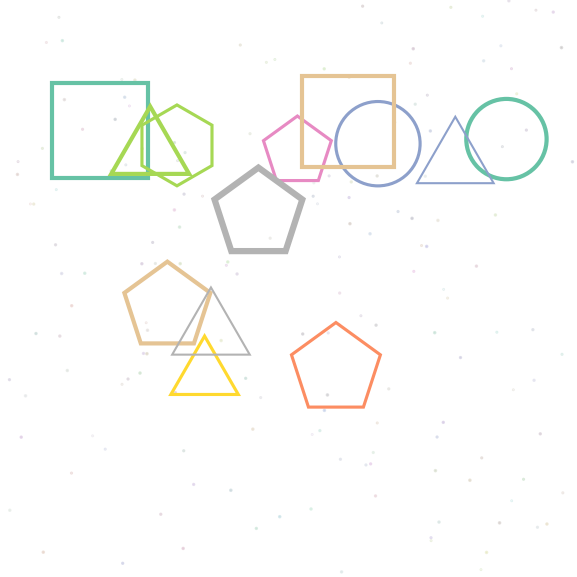[{"shape": "square", "thickness": 2, "radius": 0.41, "center": [0.173, 0.773]}, {"shape": "circle", "thickness": 2, "radius": 0.35, "center": [0.877, 0.758]}, {"shape": "pentagon", "thickness": 1.5, "radius": 0.4, "center": [0.582, 0.36]}, {"shape": "circle", "thickness": 1.5, "radius": 0.37, "center": [0.654, 0.75]}, {"shape": "triangle", "thickness": 1, "radius": 0.38, "center": [0.788, 0.72]}, {"shape": "pentagon", "thickness": 1.5, "radius": 0.31, "center": [0.515, 0.736]}, {"shape": "triangle", "thickness": 2, "radius": 0.39, "center": [0.26, 0.737]}, {"shape": "hexagon", "thickness": 1.5, "radius": 0.35, "center": [0.306, 0.747]}, {"shape": "triangle", "thickness": 1.5, "radius": 0.34, "center": [0.354, 0.35]}, {"shape": "square", "thickness": 2, "radius": 0.4, "center": [0.602, 0.789]}, {"shape": "pentagon", "thickness": 2, "radius": 0.39, "center": [0.29, 0.468]}, {"shape": "pentagon", "thickness": 3, "radius": 0.4, "center": [0.448, 0.629]}, {"shape": "triangle", "thickness": 1, "radius": 0.39, "center": [0.365, 0.424]}]